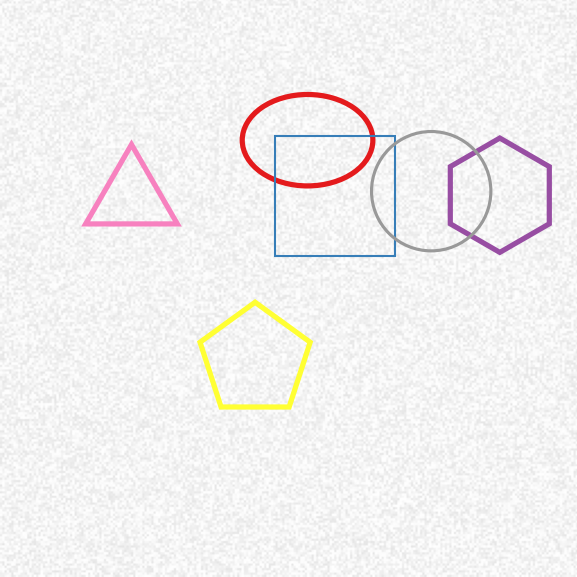[{"shape": "oval", "thickness": 2.5, "radius": 0.57, "center": [0.533, 0.756]}, {"shape": "square", "thickness": 1, "radius": 0.52, "center": [0.58, 0.66]}, {"shape": "hexagon", "thickness": 2.5, "radius": 0.49, "center": [0.865, 0.661]}, {"shape": "pentagon", "thickness": 2.5, "radius": 0.5, "center": [0.442, 0.376]}, {"shape": "triangle", "thickness": 2.5, "radius": 0.46, "center": [0.228, 0.657]}, {"shape": "circle", "thickness": 1.5, "radius": 0.52, "center": [0.747, 0.668]}]